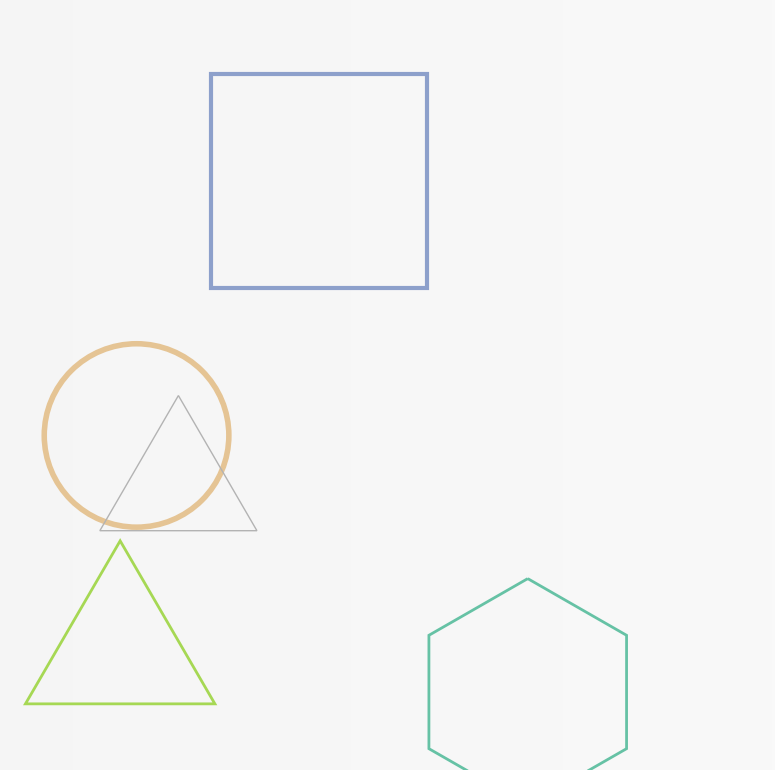[{"shape": "hexagon", "thickness": 1, "radius": 0.74, "center": [0.681, 0.101]}, {"shape": "square", "thickness": 1.5, "radius": 0.7, "center": [0.411, 0.765]}, {"shape": "triangle", "thickness": 1, "radius": 0.71, "center": [0.155, 0.156]}, {"shape": "circle", "thickness": 2, "radius": 0.6, "center": [0.176, 0.434]}, {"shape": "triangle", "thickness": 0.5, "radius": 0.59, "center": [0.23, 0.369]}]